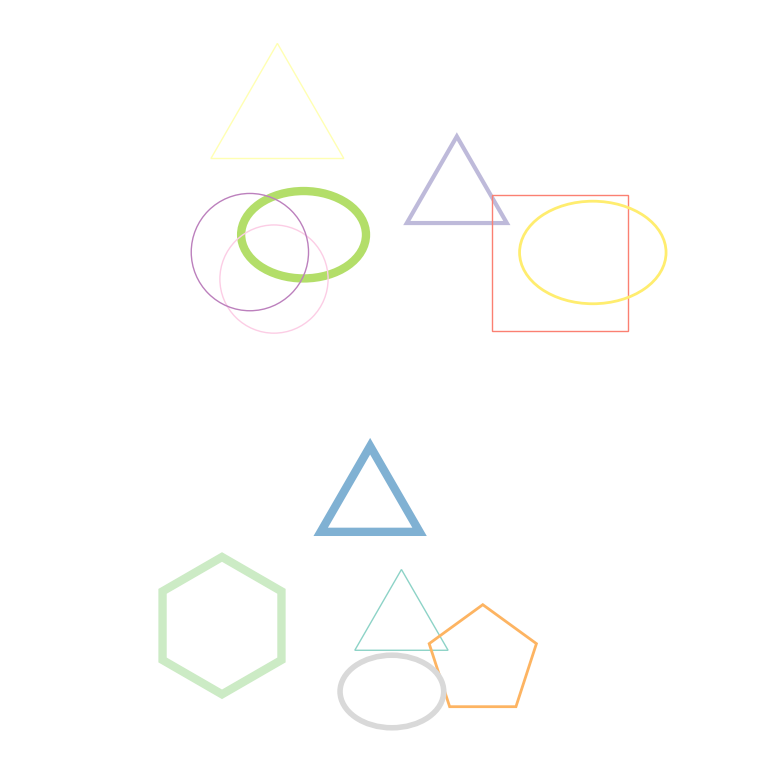[{"shape": "triangle", "thickness": 0.5, "radius": 0.35, "center": [0.521, 0.19]}, {"shape": "triangle", "thickness": 0.5, "radius": 0.5, "center": [0.36, 0.844]}, {"shape": "triangle", "thickness": 1.5, "radius": 0.37, "center": [0.593, 0.748]}, {"shape": "square", "thickness": 0.5, "radius": 0.44, "center": [0.727, 0.659]}, {"shape": "triangle", "thickness": 3, "radius": 0.37, "center": [0.481, 0.346]}, {"shape": "pentagon", "thickness": 1, "radius": 0.37, "center": [0.627, 0.141]}, {"shape": "oval", "thickness": 3, "radius": 0.41, "center": [0.394, 0.695]}, {"shape": "circle", "thickness": 0.5, "radius": 0.35, "center": [0.356, 0.638]}, {"shape": "oval", "thickness": 2, "radius": 0.34, "center": [0.509, 0.102]}, {"shape": "circle", "thickness": 0.5, "radius": 0.38, "center": [0.325, 0.673]}, {"shape": "hexagon", "thickness": 3, "radius": 0.45, "center": [0.288, 0.187]}, {"shape": "oval", "thickness": 1, "radius": 0.48, "center": [0.77, 0.672]}]